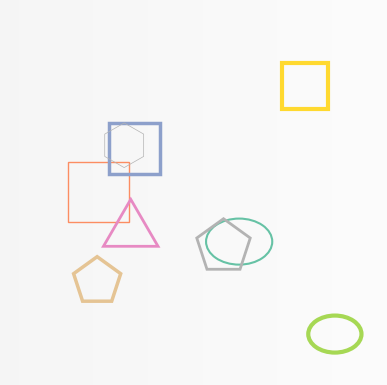[{"shape": "oval", "thickness": 1.5, "radius": 0.43, "center": [0.617, 0.372]}, {"shape": "square", "thickness": 1, "radius": 0.39, "center": [0.255, 0.501]}, {"shape": "square", "thickness": 2.5, "radius": 0.33, "center": [0.347, 0.614]}, {"shape": "triangle", "thickness": 2, "radius": 0.41, "center": [0.337, 0.401]}, {"shape": "oval", "thickness": 3, "radius": 0.34, "center": [0.864, 0.132]}, {"shape": "square", "thickness": 3, "radius": 0.3, "center": [0.786, 0.776]}, {"shape": "pentagon", "thickness": 2.5, "radius": 0.32, "center": [0.251, 0.269]}, {"shape": "hexagon", "thickness": 0.5, "radius": 0.29, "center": [0.321, 0.623]}, {"shape": "pentagon", "thickness": 2, "radius": 0.36, "center": [0.577, 0.359]}]